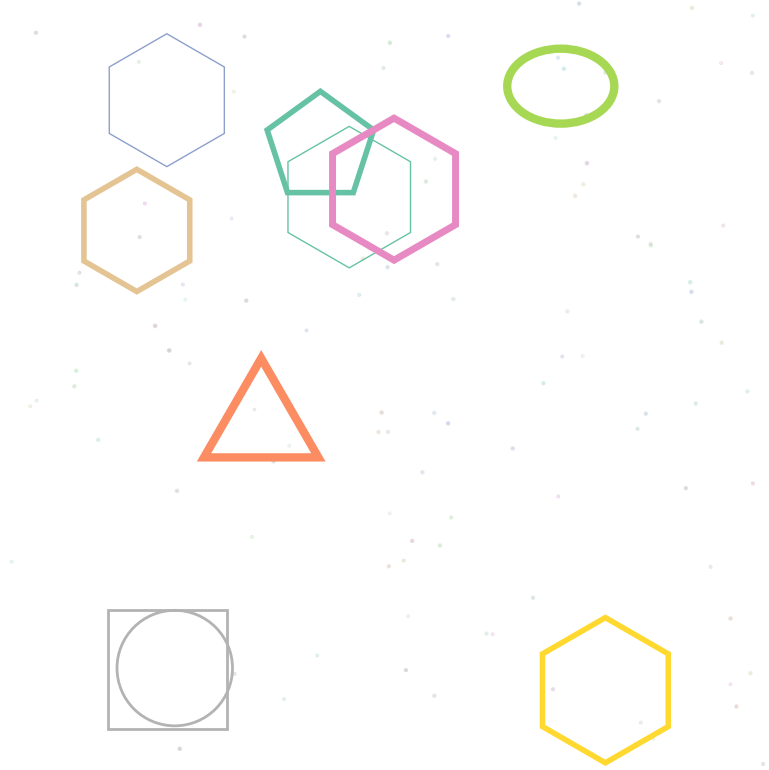[{"shape": "pentagon", "thickness": 2, "radius": 0.36, "center": [0.416, 0.809]}, {"shape": "hexagon", "thickness": 0.5, "radius": 0.46, "center": [0.454, 0.744]}, {"shape": "triangle", "thickness": 3, "radius": 0.43, "center": [0.339, 0.449]}, {"shape": "hexagon", "thickness": 0.5, "radius": 0.43, "center": [0.217, 0.87]}, {"shape": "hexagon", "thickness": 2.5, "radius": 0.46, "center": [0.512, 0.754]}, {"shape": "oval", "thickness": 3, "radius": 0.35, "center": [0.728, 0.888]}, {"shape": "hexagon", "thickness": 2, "radius": 0.47, "center": [0.786, 0.104]}, {"shape": "hexagon", "thickness": 2, "radius": 0.4, "center": [0.178, 0.701]}, {"shape": "square", "thickness": 1, "radius": 0.39, "center": [0.218, 0.13]}, {"shape": "circle", "thickness": 1, "radius": 0.37, "center": [0.227, 0.132]}]